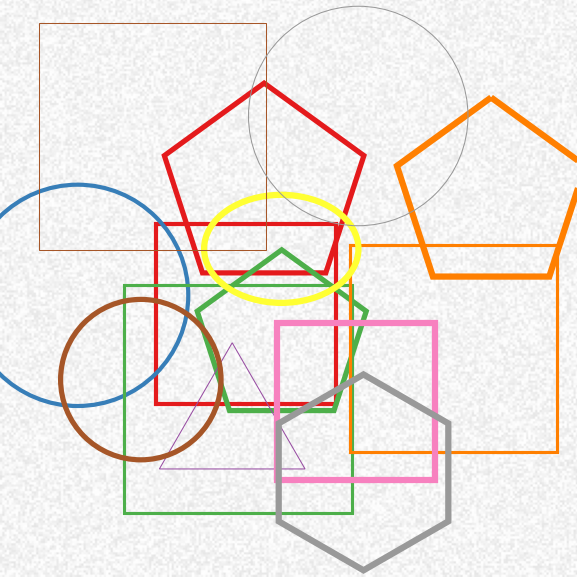[{"shape": "pentagon", "thickness": 2.5, "radius": 0.91, "center": [0.457, 0.674]}, {"shape": "square", "thickness": 2, "radius": 0.78, "center": [0.426, 0.455]}, {"shape": "circle", "thickness": 2, "radius": 0.96, "center": [0.134, 0.488]}, {"shape": "square", "thickness": 1.5, "radius": 0.99, "center": [0.413, 0.309]}, {"shape": "pentagon", "thickness": 2.5, "radius": 0.77, "center": [0.488, 0.413]}, {"shape": "triangle", "thickness": 0.5, "radius": 0.73, "center": [0.402, 0.26]}, {"shape": "pentagon", "thickness": 3, "radius": 0.86, "center": [0.85, 0.659]}, {"shape": "square", "thickness": 1.5, "radius": 0.9, "center": [0.784, 0.395]}, {"shape": "oval", "thickness": 3, "radius": 0.67, "center": [0.487, 0.568]}, {"shape": "circle", "thickness": 2.5, "radius": 0.69, "center": [0.244, 0.342]}, {"shape": "square", "thickness": 0.5, "radius": 0.98, "center": [0.264, 0.762]}, {"shape": "square", "thickness": 3, "radius": 0.68, "center": [0.616, 0.304]}, {"shape": "hexagon", "thickness": 3, "radius": 0.85, "center": [0.629, 0.181]}, {"shape": "circle", "thickness": 0.5, "radius": 0.95, "center": [0.62, 0.798]}]